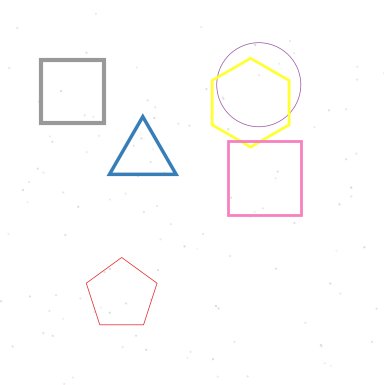[{"shape": "pentagon", "thickness": 0.5, "radius": 0.48, "center": [0.316, 0.235]}, {"shape": "triangle", "thickness": 2.5, "radius": 0.5, "center": [0.371, 0.597]}, {"shape": "circle", "thickness": 0.5, "radius": 0.55, "center": [0.672, 0.78]}, {"shape": "hexagon", "thickness": 2, "radius": 0.58, "center": [0.651, 0.733]}, {"shape": "square", "thickness": 2, "radius": 0.47, "center": [0.687, 0.538]}, {"shape": "square", "thickness": 3, "radius": 0.41, "center": [0.189, 0.761]}]